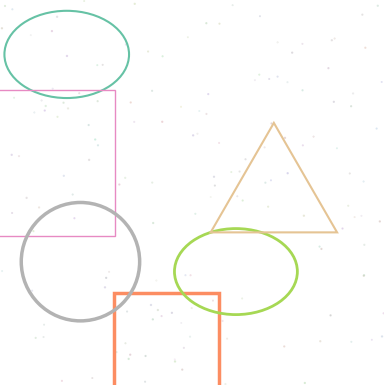[{"shape": "oval", "thickness": 1.5, "radius": 0.81, "center": [0.173, 0.859]}, {"shape": "square", "thickness": 2.5, "radius": 0.69, "center": [0.433, 0.102]}, {"shape": "square", "thickness": 1, "radius": 0.95, "center": [0.109, 0.577]}, {"shape": "oval", "thickness": 2, "radius": 0.8, "center": [0.613, 0.295]}, {"shape": "triangle", "thickness": 1.5, "radius": 0.95, "center": [0.711, 0.491]}, {"shape": "circle", "thickness": 2.5, "radius": 0.77, "center": [0.209, 0.32]}]